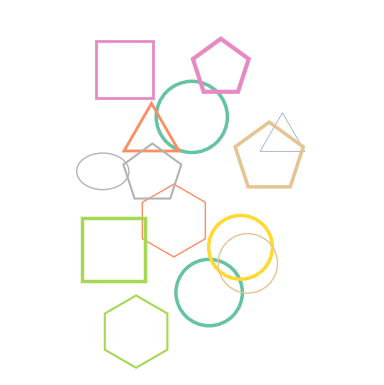[{"shape": "circle", "thickness": 2.5, "radius": 0.46, "center": [0.498, 0.696]}, {"shape": "circle", "thickness": 2.5, "radius": 0.43, "center": [0.543, 0.24]}, {"shape": "hexagon", "thickness": 1, "radius": 0.47, "center": [0.451, 0.427]}, {"shape": "triangle", "thickness": 2, "radius": 0.41, "center": [0.393, 0.649]}, {"shape": "triangle", "thickness": 0.5, "radius": 0.33, "center": [0.734, 0.64]}, {"shape": "pentagon", "thickness": 3, "radius": 0.38, "center": [0.574, 0.823]}, {"shape": "square", "thickness": 2, "radius": 0.37, "center": [0.324, 0.819]}, {"shape": "square", "thickness": 2.5, "radius": 0.41, "center": [0.295, 0.352]}, {"shape": "hexagon", "thickness": 1.5, "radius": 0.47, "center": [0.353, 0.139]}, {"shape": "circle", "thickness": 2.5, "radius": 0.41, "center": [0.625, 0.358]}, {"shape": "circle", "thickness": 1, "radius": 0.39, "center": [0.644, 0.316]}, {"shape": "pentagon", "thickness": 2.5, "radius": 0.46, "center": [0.699, 0.59]}, {"shape": "oval", "thickness": 1, "radius": 0.34, "center": [0.267, 0.555]}, {"shape": "pentagon", "thickness": 1.5, "radius": 0.4, "center": [0.396, 0.548]}]